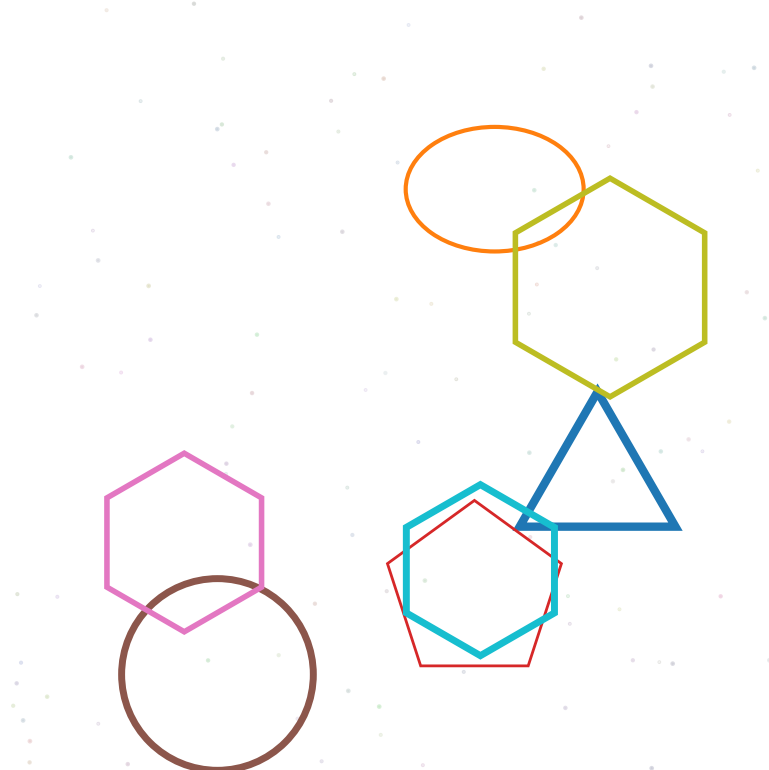[{"shape": "triangle", "thickness": 3, "radius": 0.58, "center": [0.776, 0.374]}, {"shape": "oval", "thickness": 1.5, "radius": 0.58, "center": [0.642, 0.754]}, {"shape": "pentagon", "thickness": 1, "radius": 0.59, "center": [0.616, 0.231]}, {"shape": "circle", "thickness": 2.5, "radius": 0.62, "center": [0.282, 0.124]}, {"shape": "hexagon", "thickness": 2, "radius": 0.58, "center": [0.239, 0.295]}, {"shape": "hexagon", "thickness": 2, "radius": 0.71, "center": [0.792, 0.627]}, {"shape": "hexagon", "thickness": 2.5, "radius": 0.56, "center": [0.624, 0.26]}]